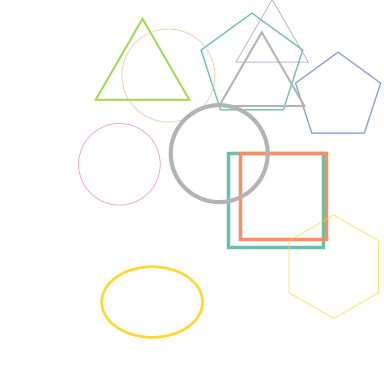[{"shape": "pentagon", "thickness": 1, "radius": 0.69, "center": [0.654, 0.827]}, {"shape": "square", "thickness": 2.5, "radius": 0.61, "center": [0.715, 0.48]}, {"shape": "square", "thickness": 2.5, "radius": 0.56, "center": [0.735, 0.491]}, {"shape": "pentagon", "thickness": 1, "radius": 0.58, "center": [0.878, 0.748]}, {"shape": "triangle", "thickness": 0.5, "radius": 0.54, "center": [0.707, 0.893]}, {"shape": "circle", "thickness": 0.5, "radius": 0.53, "center": [0.31, 0.573]}, {"shape": "triangle", "thickness": 1.5, "radius": 0.7, "center": [0.37, 0.811]}, {"shape": "hexagon", "thickness": 0.5, "radius": 0.67, "center": [0.867, 0.307]}, {"shape": "oval", "thickness": 2, "radius": 0.66, "center": [0.395, 0.215]}, {"shape": "circle", "thickness": 0.5, "radius": 0.6, "center": [0.437, 0.804]}, {"shape": "triangle", "thickness": 1.5, "radius": 0.64, "center": [0.68, 0.789]}, {"shape": "circle", "thickness": 3, "radius": 0.63, "center": [0.569, 0.601]}]